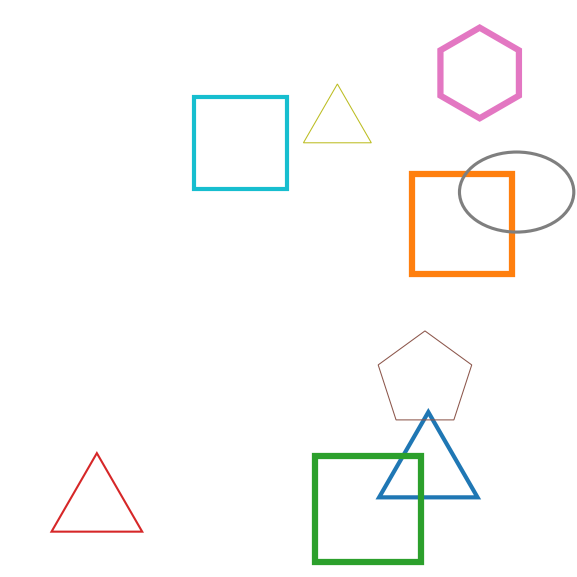[{"shape": "triangle", "thickness": 2, "radius": 0.49, "center": [0.742, 0.187]}, {"shape": "square", "thickness": 3, "radius": 0.43, "center": [0.8, 0.611]}, {"shape": "square", "thickness": 3, "radius": 0.46, "center": [0.637, 0.117]}, {"shape": "triangle", "thickness": 1, "radius": 0.45, "center": [0.168, 0.124]}, {"shape": "pentagon", "thickness": 0.5, "radius": 0.43, "center": [0.736, 0.341]}, {"shape": "hexagon", "thickness": 3, "radius": 0.39, "center": [0.831, 0.873]}, {"shape": "oval", "thickness": 1.5, "radius": 0.49, "center": [0.895, 0.667]}, {"shape": "triangle", "thickness": 0.5, "radius": 0.34, "center": [0.584, 0.786]}, {"shape": "square", "thickness": 2, "radius": 0.4, "center": [0.417, 0.751]}]